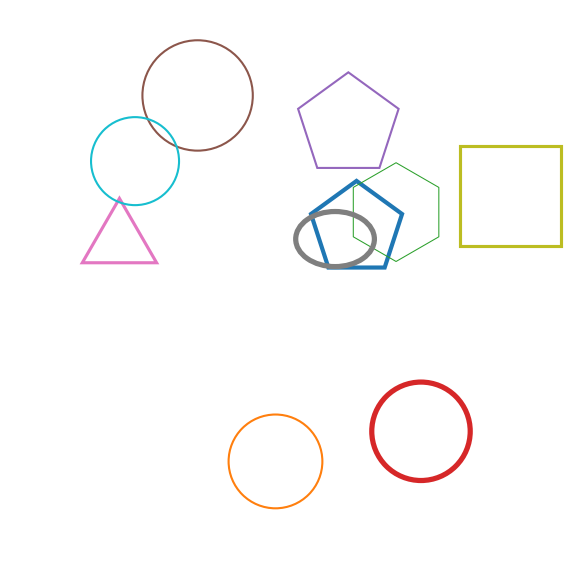[{"shape": "pentagon", "thickness": 2, "radius": 0.41, "center": [0.617, 0.603]}, {"shape": "circle", "thickness": 1, "radius": 0.41, "center": [0.477, 0.2]}, {"shape": "hexagon", "thickness": 0.5, "radius": 0.43, "center": [0.686, 0.632]}, {"shape": "circle", "thickness": 2.5, "radius": 0.43, "center": [0.729, 0.252]}, {"shape": "pentagon", "thickness": 1, "radius": 0.46, "center": [0.603, 0.782]}, {"shape": "circle", "thickness": 1, "radius": 0.48, "center": [0.342, 0.834]}, {"shape": "triangle", "thickness": 1.5, "radius": 0.37, "center": [0.207, 0.581]}, {"shape": "oval", "thickness": 2.5, "radius": 0.34, "center": [0.58, 0.585]}, {"shape": "square", "thickness": 1.5, "radius": 0.44, "center": [0.883, 0.66]}, {"shape": "circle", "thickness": 1, "radius": 0.38, "center": [0.234, 0.72]}]